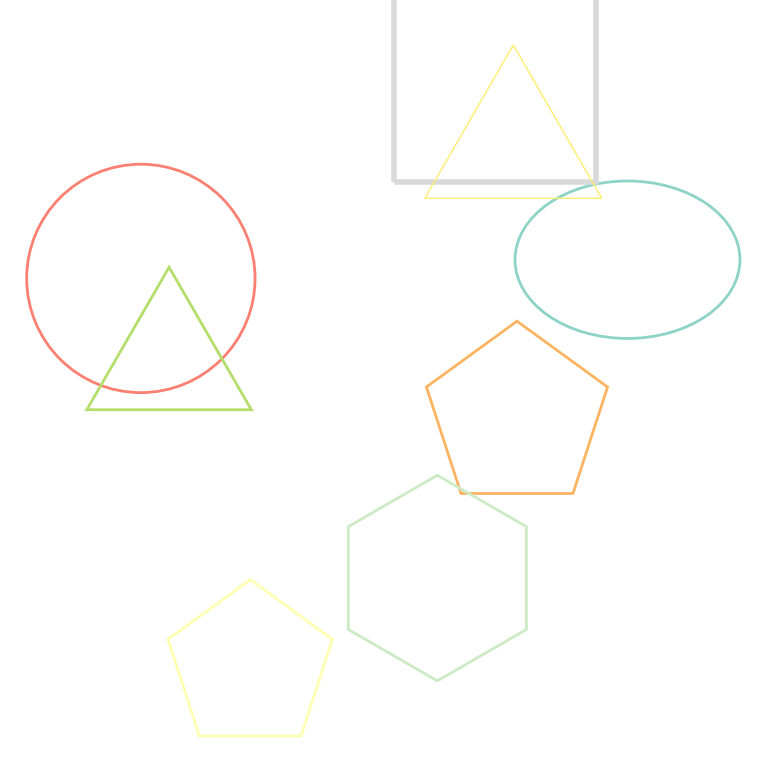[{"shape": "oval", "thickness": 1, "radius": 0.73, "center": [0.815, 0.663]}, {"shape": "pentagon", "thickness": 1, "radius": 0.56, "center": [0.325, 0.135]}, {"shape": "circle", "thickness": 1, "radius": 0.74, "center": [0.183, 0.638]}, {"shape": "pentagon", "thickness": 1, "radius": 0.62, "center": [0.671, 0.459]}, {"shape": "triangle", "thickness": 1, "radius": 0.62, "center": [0.22, 0.53]}, {"shape": "square", "thickness": 2, "radius": 0.65, "center": [0.643, 0.895]}, {"shape": "hexagon", "thickness": 1, "radius": 0.67, "center": [0.568, 0.249]}, {"shape": "triangle", "thickness": 0.5, "radius": 0.66, "center": [0.667, 0.809]}]